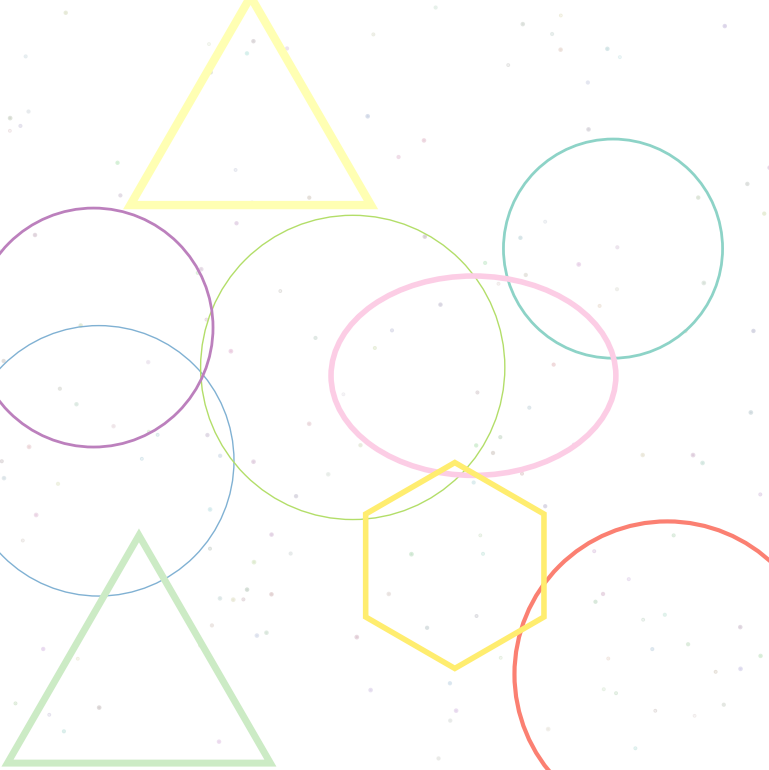[{"shape": "circle", "thickness": 1, "radius": 0.71, "center": [0.796, 0.677]}, {"shape": "triangle", "thickness": 3, "radius": 0.9, "center": [0.325, 0.824]}, {"shape": "circle", "thickness": 1.5, "radius": 0.99, "center": [0.867, 0.124]}, {"shape": "circle", "thickness": 0.5, "radius": 0.88, "center": [0.128, 0.402]}, {"shape": "circle", "thickness": 0.5, "radius": 0.99, "center": [0.458, 0.523]}, {"shape": "oval", "thickness": 2, "radius": 0.92, "center": [0.615, 0.512]}, {"shape": "circle", "thickness": 1, "radius": 0.78, "center": [0.121, 0.575]}, {"shape": "triangle", "thickness": 2.5, "radius": 0.99, "center": [0.18, 0.108]}, {"shape": "hexagon", "thickness": 2, "radius": 0.67, "center": [0.591, 0.266]}]